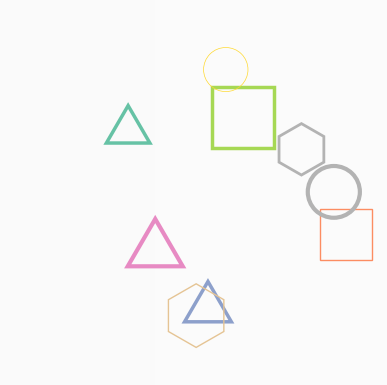[{"shape": "triangle", "thickness": 2.5, "radius": 0.32, "center": [0.331, 0.661]}, {"shape": "square", "thickness": 1, "radius": 0.33, "center": [0.892, 0.391]}, {"shape": "triangle", "thickness": 2.5, "radius": 0.35, "center": [0.537, 0.199]}, {"shape": "triangle", "thickness": 3, "radius": 0.41, "center": [0.401, 0.349]}, {"shape": "square", "thickness": 2.5, "radius": 0.4, "center": [0.628, 0.695]}, {"shape": "circle", "thickness": 0.5, "radius": 0.29, "center": [0.583, 0.819]}, {"shape": "hexagon", "thickness": 1, "radius": 0.41, "center": [0.506, 0.18]}, {"shape": "circle", "thickness": 3, "radius": 0.34, "center": [0.861, 0.502]}, {"shape": "hexagon", "thickness": 2, "radius": 0.33, "center": [0.778, 0.612]}]